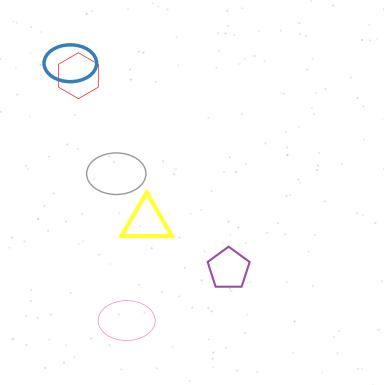[{"shape": "hexagon", "thickness": 0.5, "radius": 0.3, "center": [0.204, 0.803]}, {"shape": "oval", "thickness": 2.5, "radius": 0.34, "center": [0.183, 0.836]}, {"shape": "pentagon", "thickness": 1.5, "radius": 0.29, "center": [0.594, 0.302]}, {"shape": "triangle", "thickness": 3, "radius": 0.38, "center": [0.381, 0.425]}, {"shape": "oval", "thickness": 0.5, "radius": 0.37, "center": [0.329, 0.167]}, {"shape": "oval", "thickness": 1, "radius": 0.39, "center": [0.302, 0.549]}]